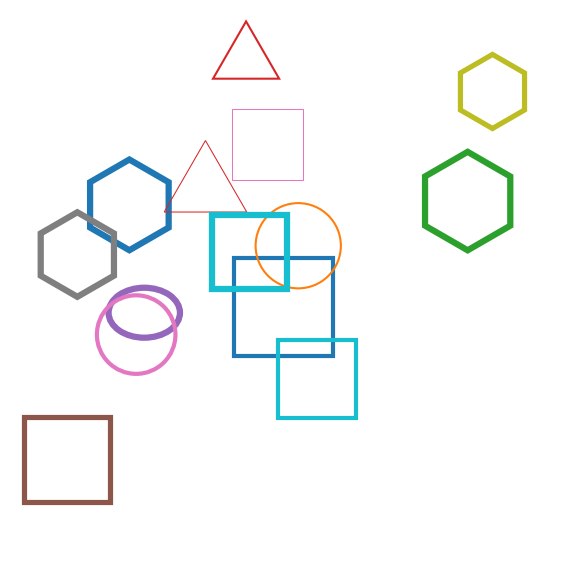[{"shape": "square", "thickness": 2, "radius": 0.43, "center": [0.491, 0.468]}, {"shape": "hexagon", "thickness": 3, "radius": 0.39, "center": [0.224, 0.644]}, {"shape": "circle", "thickness": 1, "radius": 0.37, "center": [0.516, 0.574]}, {"shape": "hexagon", "thickness": 3, "radius": 0.43, "center": [0.81, 0.651]}, {"shape": "triangle", "thickness": 1, "radius": 0.33, "center": [0.426, 0.896]}, {"shape": "triangle", "thickness": 0.5, "radius": 0.41, "center": [0.356, 0.673]}, {"shape": "oval", "thickness": 3, "radius": 0.31, "center": [0.25, 0.458]}, {"shape": "square", "thickness": 2.5, "radius": 0.37, "center": [0.116, 0.204]}, {"shape": "circle", "thickness": 2, "radius": 0.34, "center": [0.236, 0.42]}, {"shape": "square", "thickness": 0.5, "radius": 0.31, "center": [0.464, 0.75]}, {"shape": "hexagon", "thickness": 3, "radius": 0.37, "center": [0.134, 0.558]}, {"shape": "hexagon", "thickness": 2.5, "radius": 0.32, "center": [0.853, 0.841]}, {"shape": "square", "thickness": 3, "radius": 0.32, "center": [0.432, 0.562]}, {"shape": "square", "thickness": 2, "radius": 0.34, "center": [0.548, 0.342]}]